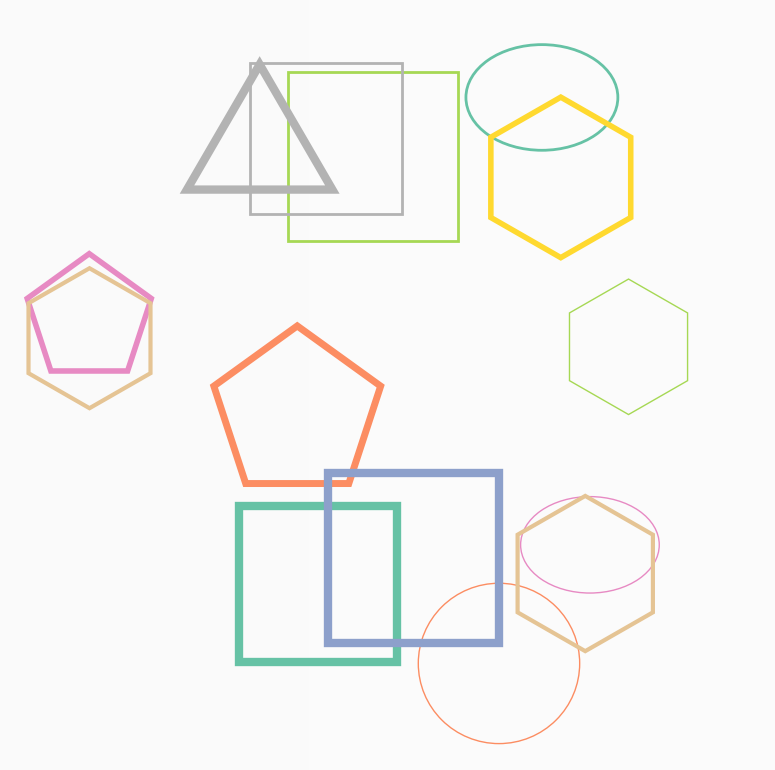[{"shape": "oval", "thickness": 1, "radius": 0.49, "center": [0.699, 0.873]}, {"shape": "square", "thickness": 3, "radius": 0.51, "center": [0.41, 0.242]}, {"shape": "pentagon", "thickness": 2.5, "radius": 0.57, "center": [0.384, 0.464]}, {"shape": "circle", "thickness": 0.5, "radius": 0.52, "center": [0.644, 0.138]}, {"shape": "square", "thickness": 3, "radius": 0.55, "center": [0.533, 0.275]}, {"shape": "pentagon", "thickness": 2, "radius": 0.42, "center": [0.115, 0.586]}, {"shape": "oval", "thickness": 0.5, "radius": 0.45, "center": [0.761, 0.292]}, {"shape": "square", "thickness": 1, "radius": 0.55, "center": [0.481, 0.796]}, {"shape": "hexagon", "thickness": 0.5, "radius": 0.44, "center": [0.811, 0.55]}, {"shape": "hexagon", "thickness": 2, "radius": 0.52, "center": [0.724, 0.77]}, {"shape": "hexagon", "thickness": 1.5, "radius": 0.5, "center": [0.755, 0.255]}, {"shape": "hexagon", "thickness": 1.5, "radius": 0.45, "center": [0.115, 0.561]}, {"shape": "square", "thickness": 1, "radius": 0.49, "center": [0.421, 0.82]}, {"shape": "triangle", "thickness": 3, "radius": 0.54, "center": [0.335, 0.808]}]